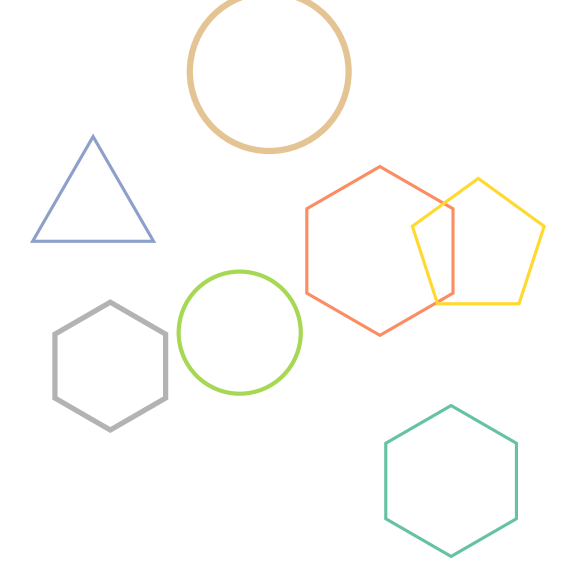[{"shape": "hexagon", "thickness": 1.5, "radius": 0.65, "center": [0.781, 0.166]}, {"shape": "hexagon", "thickness": 1.5, "radius": 0.73, "center": [0.658, 0.565]}, {"shape": "triangle", "thickness": 1.5, "radius": 0.6, "center": [0.161, 0.642]}, {"shape": "circle", "thickness": 2, "radius": 0.53, "center": [0.415, 0.423]}, {"shape": "pentagon", "thickness": 1.5, "radius": 0.6, "center": [0.828, 0.57]}, {"shape": "circle", "thickness": 3, "radius": 0.69, "center": [0.466, 0.875]}, {"shape": "hexagon", "thickness": 2.5, "radius": 0.55, "center": [0.191, 0.365]}]